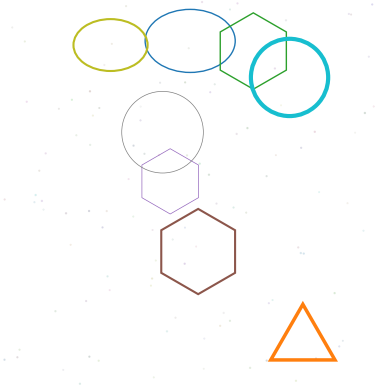[{"shape": "oval", "thickness": 1, "radius": 0.58, "center": [0.494, 0.894]}, {"shape": "triangle", "thickness": 2.5, "radius": 0.48, "center": [0.787, 0.113]}, {"shape": "hexagon", "thickness": 1, "radius": 0.5, "center": [0.658, 0.867]}, {"shape": "hexagon", "thickness": 0.5, "radius": 0.42, "center": [0.442, 0.529]}, {"shape": "hexagon", "thickness": 1.5, "radius": 0.55, "center": [0.515, 0.347]}, {"shape": "circle", "thickness": 0.5, "radius": 0.53, "center": [0.422, 0.657]}, {"shape": "oval", "thickness": 1.5, "radius": 0.48, "center": [0.287, 0.883]}, {"shape": "circle", "thickness": 3, "radius": 0.5, "center": [0.752, 0.799]}]